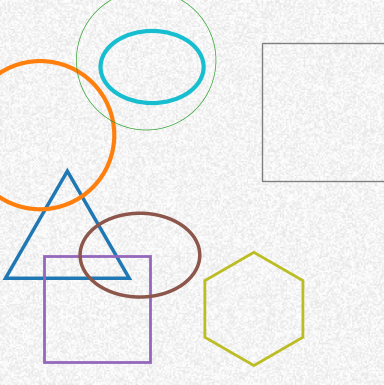[{"shape": "triangle", "thickness": 2.5, "radius": 0.93, "center": [0.175, 0.37]}, {"shape": "circle", "thickness": 3, "radius": 0.96, "center": [0.104, 0.649]}, {"shape": "circle", "thickness": 0.5, "radius": 0.91, "center": [0.38, 0.844]}, {"shape": "square", "thickness": 2, "radius": 0.68, "center": [0.252, 0.198]}, {"shape": "oval", "thickness": 2.5, "radius": 0.78, "center": [0.363, 0.337]}, {"shape": "square", "thickness": 1, "radius": 0.89, "center": [0.859, 0.709]}, {"shape": "hexagon", "thickness": 2, "radius": 0.74, "center": [0.659, 0.198]}, {"shape": "oval", "thickness": 3, "radius": 0.67, "center": [0.395, 0.826]}]